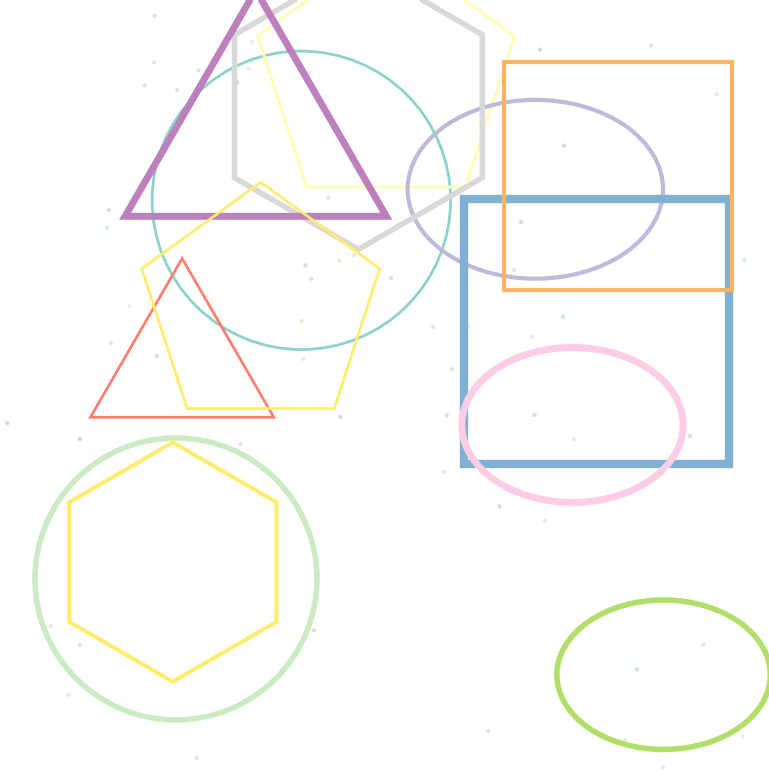[{"shape": "circle", "thickness": 1, "radius": 0.97, "center": [0.391, 0.74]}, {"shape": "pentagon", "thickness": 1, "radius": 0.88, "center": [0.501, 0.899]}, {"shape": "oval", "thickness": 1.5, "radius": 0.83, "center": [0.695, 0.754]}, {"shape": "triangle", "thickness": 1, "radius": 0.69, "center": [0.237, 0.527]}, {"shape": "square", "thickness": 3, "radius": 0.86, "center": [0.775, 0.57]}, {"shape": "square", "thickness": 1.5, "radius": 0.74, "center": [0.803, 0.771]}, {"shape": "oval", "thickness": 2, "radius": 0.69, "center": [0.862, 0.124]}, {"shape": "oval", "thickness": 2.5, "radius": 0.72, "center": [0.744, 0.448]}, {"shape": "hexagon", "thickness": 2, "radius": 0.93, "center": [0.465, 0.862]}, {"shape": "triangle", "thickness": 2.5, "radius": 0.98, "center": [0.332, 0.817]}, {"shape": "circle", "thickness": 2, "radius": 0.92, "center": [0.229, 0.248]}, {"shape": "hexagon", "thickness": 1.5, "radius": 0.78, "center": [0.224, 0.27]}, {"shape": "pentagon", "thickness": 1, "radius": 0.81, "center": [0.339, 0.601]}]